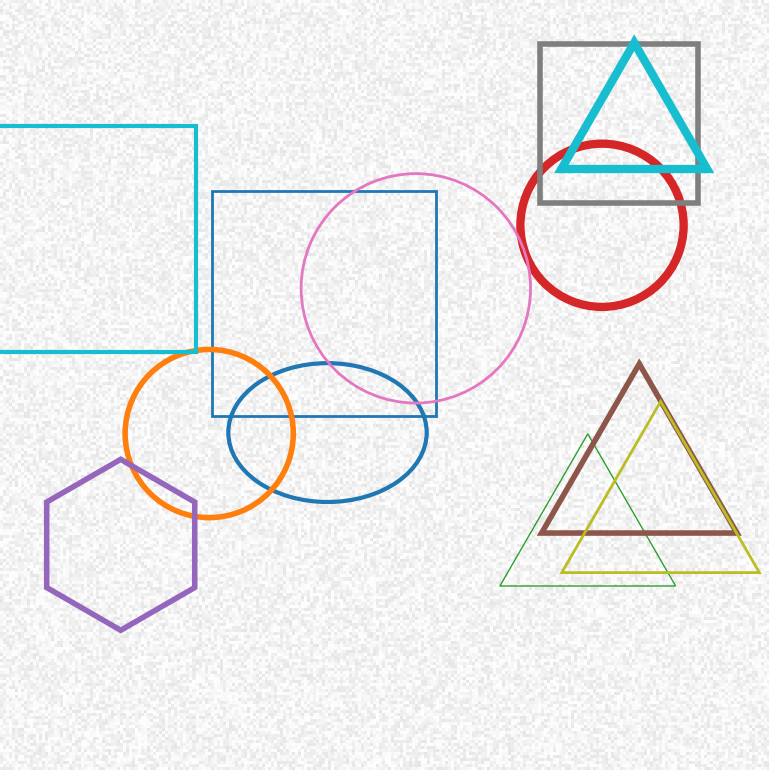[{"shape": "square", "thickness": 1, "radius": 0.73, "center": [0.421, 0.606]}, {"shape": "oval", "thickness": 1.5, "radius": 0.64, "center": [0.425, 0.438]}, {"shape": "circle", "thickness": 2, "radius": 0.55, "center": [0.272, 0.437]}, {"shape": "triangle", "thickness": 0.5, "radius": 0.66, "center": [0.763, 0.305]}, {"shape": "circle", "thickness": 3, "radius": 0.53, "center": [0.782, 0.707]}, {"shape": "hexagon", "thickness": 2, "radius": 0.55, "center": [0.157, 0.292]}, {"shape": "triangle", "thickness": 2, "radius": 0.73, "center": [0.83, 0.381]}, {"shape": "circle", "thickness": 1, "radius": 0.74, "center": [0.54, 0.626]}, {"shape": "square", "thickness": 2, "radius": 0.51, "center": [0.804, 0.84]}, {"shape": "triangle", "thickness": 1, "radius": 0.74, "center": [0.858, 0.33]}, {"shape": "square", "thickness": 1.5, "radius": 0.73, "center": [0.109, 0.69]}, {"shape": "triangle", "thickness": 3, "radius": 0.55, "center": [0.824, 0.835]}]